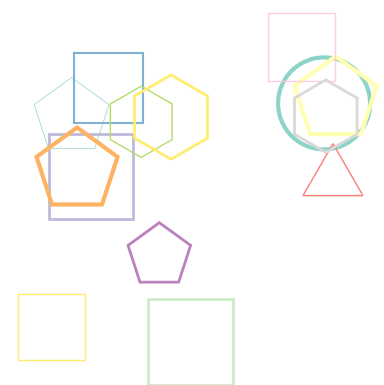[{"shape": "pentagon", "thickness": 0.5, "radius": 0.51, "center": [0.186, 0.697]}, {"shape": "circle", "thickness": 3, "radius": 0.6, "center": [0.842, 0.731]}, {"shape": "pentagon", "thickness": 3, "radius": 0.56, "center": [0.872, 0.742]}, {"shape": "square", "thickness": 2, "radius": 0.55, "center": [0.236, 0.541]}, {"shape": "triangle", "thickness": 1, "radius": 0.45, "center": [0.865, 0.537]}, {"shape": "square", "thickness": 1.5, "radius": 0.45, "center": [0.281, 0.772]}, {"shape": "pentagon", "thickness": 3, "radius": 0.55, "center": [0.2, 0.558]}, {"shape": "hexagon", "thickness": 1, "radius": 0.46, "center": [0.367, 0.684]}, {"shape": "square", "thickness": 1, "radius": 0.44, "center": [0.783, 0.878]}, {"shape": "hexagon", "thickness": 2, "radius": 0.47, "center": [0.846, 0.698]}, {"shape": "pentagon", "thickness": 2, "radius": 0.43, "center": [0.414, 0.336]}, {"shape": "square", "thickness": 2, "radius": 0.56, "center": [0.495, 0.113]}, {"shape": "square", "thickness": 1, "radius": 0.43, "center": [0.134, 0.151]}, {"shape": "hexagon", "thickness": 2, "radius": 0.55, "center": [0.444, 0.696]}]